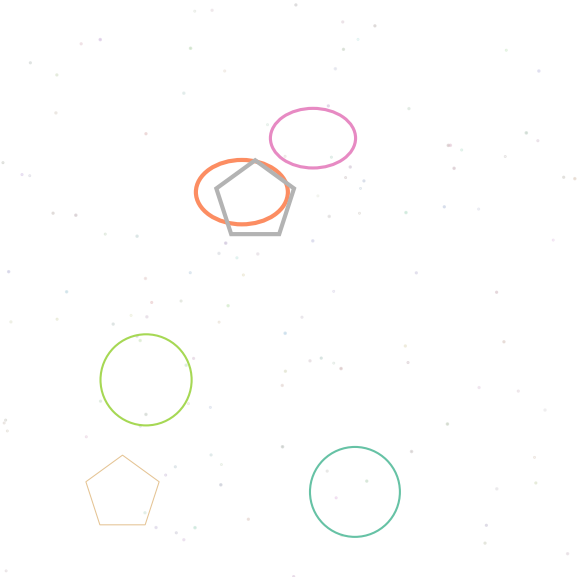[{"shape": "circle", "thickness": 1, "radius": 0.39, "center": [0.615, 0.147]}, {"shape": "oval", "thickness": 2, "radius": 0.4, "center": [0.419, 0.666]}, {"shape": "oval", "thickness": 1.5, "radius": 0.37, "center": [0.542, 0.76]}, {"shape": "circle", "thickness": 1, "radius": 0.39, "center": [0.253, 0.341]}, {"shape": "pentagon", "thickness": 0.5, "radius": 0.33, "center": [0.212, 0.144]}, {"shape": "pentagon", "thickness": 2, "radius": 0.35, "center": [0.442, 0.651]}]